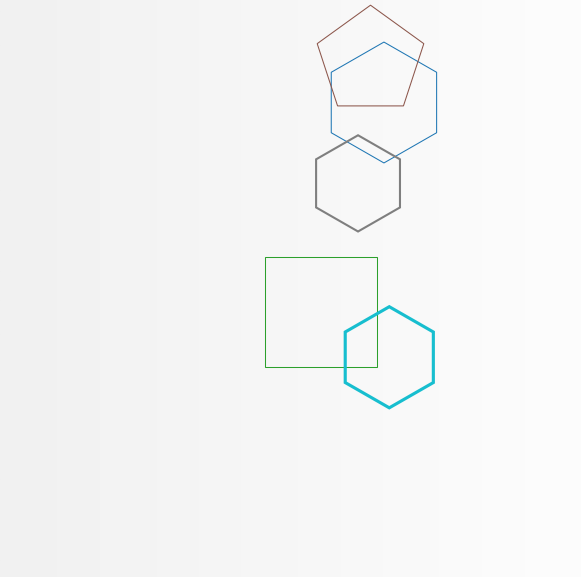[{"shape": "hexagon", "thickness": 0.5, "radius": 0.52, "center": [0.661, 0.822]}, {"shape": "square", "thickness": 0.5, "radius": 0.48, "center": [0.552, 0.459]}, {"shape": "pentagon", "thickness": 0.5, "radius": 0.48, "center": [0.637, 0.894]}, {"shape": "hexagon", "thickness": 1, "radius": 0.42, "center": [0.616, 0.682]}, {"shape": "hexagon", "thickness": 1.5, "radius": 0.44, "center": [0.67, 0.38]}]